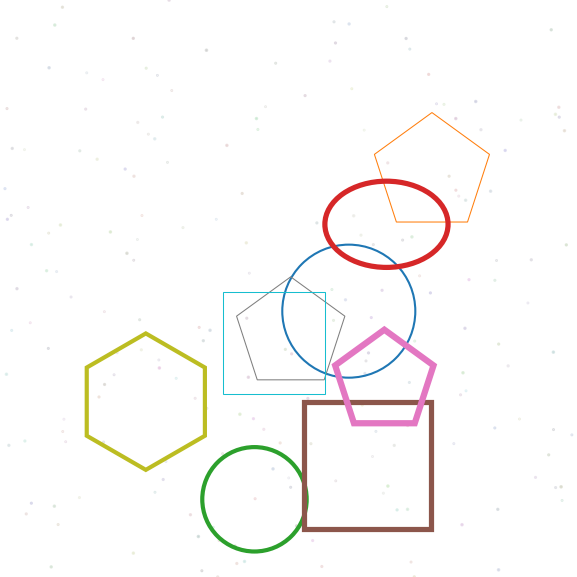[{"shape": "circle", "thickness": 1, "radius": 0.58, "center": [0.604, 0.46]}, {"shape": "pentagon", "thickness": 0.5, "radius": 0.52, "center": [0.748, 0.699]}, {"shape": "circle", "thickness": 2, "radius": 0.45, "center": [0.441, 0.135]}, {"shape": "oval", "thickness": 2.5, "radius": 0.53, "center": [0.669, 0.611]}, {"shape": "square", "thickness": 2.5, "radius": 0.55, "center": [0.637, 0.193]}, {"shape": "pentagon", "thickness": 3, "radius": 0.45, "center": [0.666, 0.339]}, {"shape": "pentagon", "thickness": 0.5, "radius": 0.49, "center": [0.503, 0.421]}, {"shape": "hexagon", "thickness": 2, "radius": 0.59, "center": [0.252, 0.304]}, {"shape": "square", "thickness": 0.5, "radius": 0.44, "center": [0.474, 0.406]}]